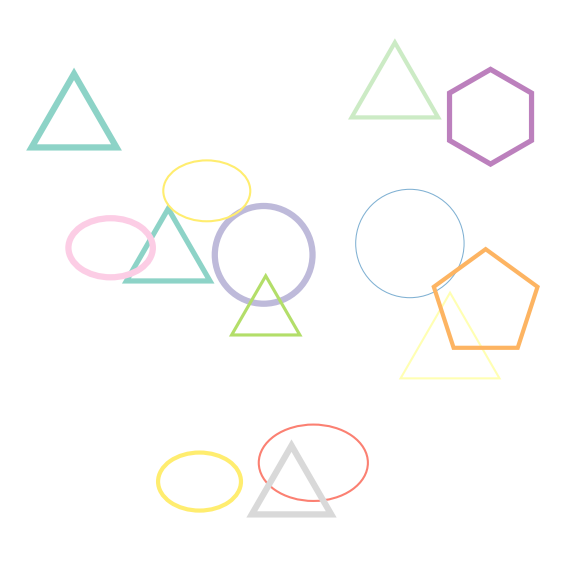[{"shape": "triangle", "thickness": 3, "radius": 0.42, "center": [0.128, 0.786]}, {"shape": "triangle", "thickness": 2.5, "radius": 0.42, "center": [0.291, 0.554]}, {"shape": "triangle", "thickness": 1, "radius": 0.49, "center": [0.779, 0.393]}, {"shape": "circle", "thickness": 3, "radius": 0.42, "center": [0.457, 0.558]}, {"shape": "oval", "thickness": 1, "radius": 0.47, "center": [0.543, 0.198]}, {"shape": "circle", "thickness": 0.5, "radius": 0.47, "center": [0.71, 0.578]}, {"shape": "pentagon", "thickness": 2, "radius": 0.47, "center": [0.841, 0.473]}, {"shape": "triangle", "thickness": 1.5, "radius": 0.34, "center": [0.46, 0.453]}, {"shape": "oval", "thickness": 3, "radius": 0.37, "center": [0.192, 0.57]}, {"shape": "triangle", "thickness": 3, "radius": 0.4, "center": [0.505, 0.148]}, {"shape": "hexagon", "thickness": 2.5, "radius": 0.41, "center": [0.849, 0.797]}, {"shape": "triangle", "thickness": 2, "radius": 0.43, "center": [0.684, 0.839]}, {"shape": "oval", "thickness": 2, "radius": 0.36, "center": [0.345, 0.165]}, {"shape": "oval", "thickness": 1, "radius": 0.38, "center": [0.358, 0.669]}]